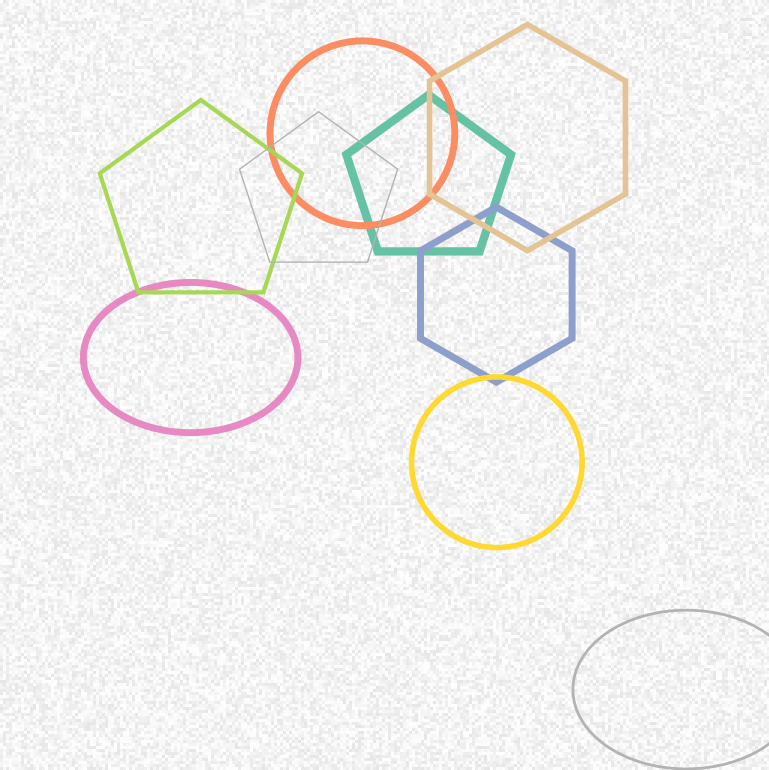[{"shape": "pentagon", "thickness": 3, "radius": 0.56, "center": [0.557, 0.764]}, {"shape": "circle", "thickness": 2.5, "radius": 0.6, "center": [0.471, 0.827]}, {"shape": "hexagon", "thickness": 2.5, "radius": 0.57, "center": [0.645, 0.617]}, {"shape": "oval", "thickness": 2.5, "radius": 0.7, "center": [0.248, 0.536]}, {"shape": "pentagon", "thickness": 1.5, "radius": 0.69, "center": [0.261, 0.732]}, {"shape": "circle", "thickness": 2, "radius": 0.55, "center": [0.645, 0.4]}, {"shape": "hexagon", "thickness": 2, "radius": 0.73, "center": [0.685, 0.821]}, {"shape": "oval", "thickness": 1, "radius": 0.74, "center": [0.891, 0.104]}, {"shape": "pentagon", "thickness": 0.5, "radius": 0.54, "center": [0.414, 0.747]}]